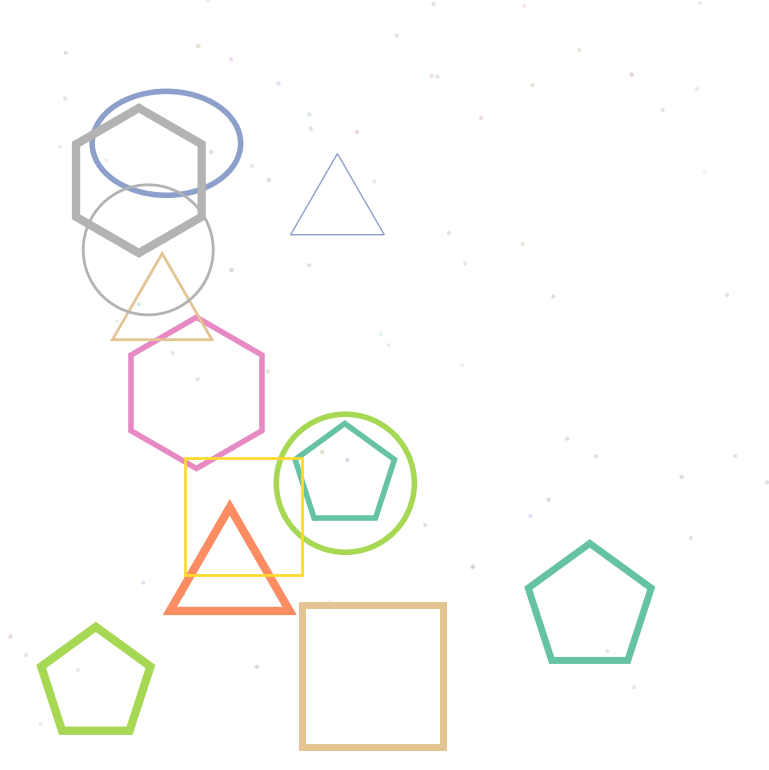[{"shape": "pentagon", "thickness": 2.5, "radius": 0.42, "center": [0.766, 0.21]}, {"shape": "pentagon", "thickness": 2, "radius": 0.34, "center": [0.448, 0.382]}, {"shape": "triangle", "thickness": 3, "radius": 0.45, "center": [0.298, 0.251]}, {"shape": "oval", "thickness": 2, "radius": 0.48, "center": [0.216, 0.814]}, {"shape": "triangle", "thickness": 0.5, "radius": 0.35, "center": [0.438, 0.73]}, {"shape": "hexagon", "thickness": 2, "radius": 0.49, "center": [0.255, 0.49]}, {"shape": "pentagon", "thickness": 3, "radius": 0.37, "center": [0.124, 0.111]}, {"shape": "circle", "thickness": 2, "radius": 0.45, "center": [0.448, 0.372]}, {"shape": "square", "thickness": 1, "radius": 0.38, "center": [0.316, 0.329]}, {"shape": "triangle", "thickness": 1, "radius": 0.37, "center": [0.211, 0.596]}, {"shape": "square", "thickness": 2.5, "radius": 0.46, "center": [0.484, 0.122]}, {"shape": "circle", "thickness": 1, "radius": 0.42, "center": [0.192, 0.676]}, {"shape": "hexagon", "thickness": 3, "radius": 0.47, "center": [0.18, 0.766]}]